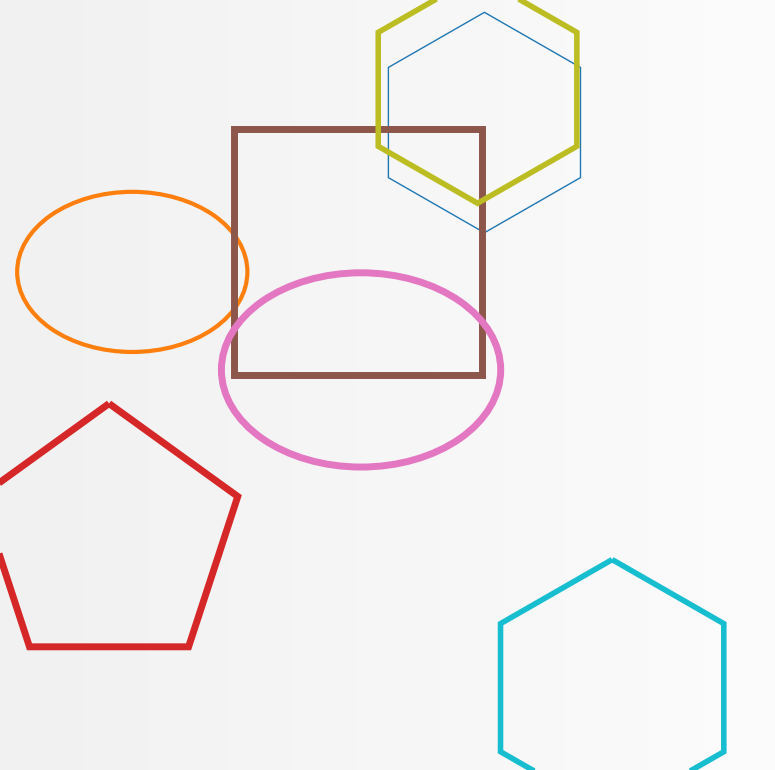[{"shape": "hexagon", "thickness": 0.5, "radius": 0.72, "center": [0.625, 0.841]}, {"shape": "oval", "thickness": 1.5, "radius": 0.74, "center": [0.171, 0.647]}, {"shape": "pentagon", "thickness": 2.5, "radius": 0.87, "center": [0.141, 0.301]}, {"shape": "square", "thickness": 2.5, "radius": 0.8, "center": [0.462, 0.673]}, {"shape": "oval", "thickness": 2.5, "radius": 0.9, "center": [0.466, 0.52]}, {"shape": "hexagon", "thickness": 2, "radius": 0.74, "center": [0.616, 0.884]}, {"shape": "hexagon", "thickness": 2, "radius": 0.83, "center": [0.79, 0.107]}]